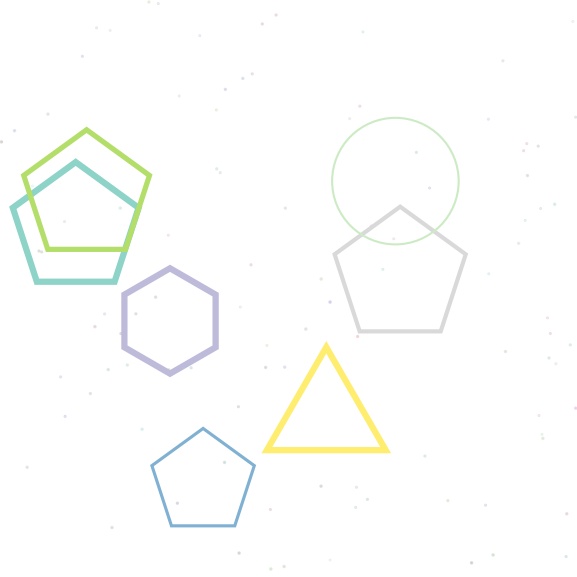[{"shape": "pentagon", "thickness": 3, "radius": 0.57, "center": [0.131, 0.604]}, {"shape": "hexagon", "thickness": 3, "radius": 0.46, "center": [0.294, 0.443]}, {"shape": "pentagon", "thickness": 1.5, "radius": 0.47, "center": [0.352, 0.164]}, {"shape": "pentagon", "thickness": 2.5, "radius": 0.57, "center": [0.15, 0.66]}, {"shape": "pentagon", "thickness": 2, "radius": 0.6, "center": [0.693, 0.522]}, {"shape": "circle", "thickness": 1, "radius": 0.55, "center": [0.685, 0.686]}, {"shape": "triangle", "thickness": 3, "radius": 0.59, "center": [0.565, 0.279]}]